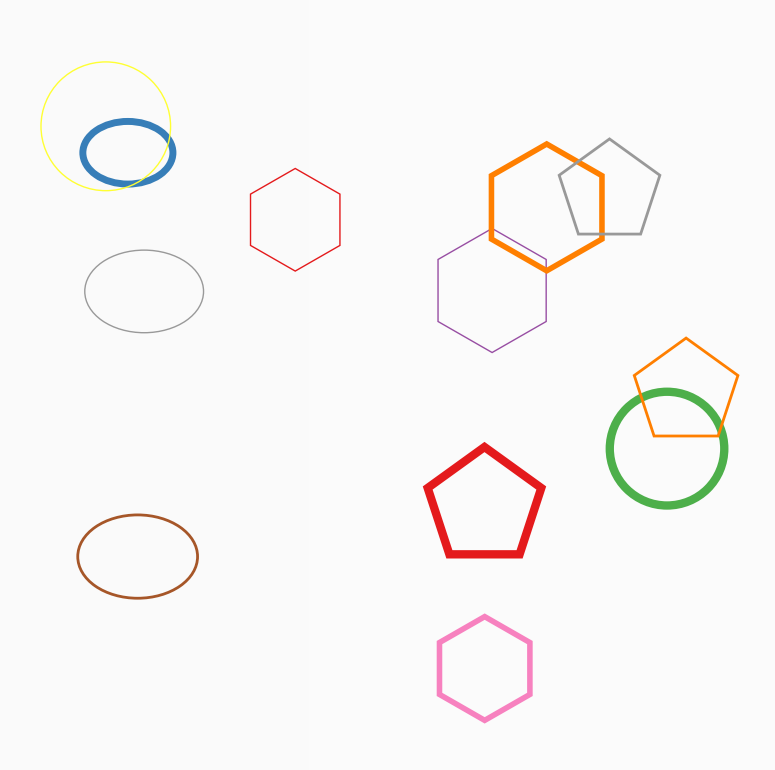[{"shape": "pentagon", "thickness": 3, "radius": 0.39, "center": [0.625, 0.342]}, {"shape": "hexagon", "thickness": 0.5, "radius": 0.33, "center": [0.381, 0.715]}, {"shape": "oval", "thickness": 2.5, "radius": 0.29, "center": [0.165, 0.802]}, {"shape": "circle", "thickness": 3, "radius": 0.37, "center": [0.861, 0.417]}, {"shape": "hexagon", "thickness": 0.5, "radius": 0.4, "center": [0.635, 0.623]}, {"shape": "pentagon", "thickness": 1, "radius": 0.35, "center": [0.885, 0.491]}, {"shape": "hexagon", "thickness": 2, "radius": 0.41, "center": [0.705, 0.731]}, {"shape": "circle", "thickness": 0.5, "radius": 0.42, "center": [0.136, 0.836]}, {"shape": "oval", "thickness": 1, "radius": 0.39, "center": [0.178, 0.277]}, {"shape": "hexagon", "thickness": 2, "radius": 0.34, "center": [0.625, 0.132]}, {"shape": "pentagon", "thickness": 1, "radius": 0.34, "center": [0.786, 0.751]}, {"shape": "oval", "thickness": 0.5, "radius": 0.38, "center": [0.186, 0.622]}]